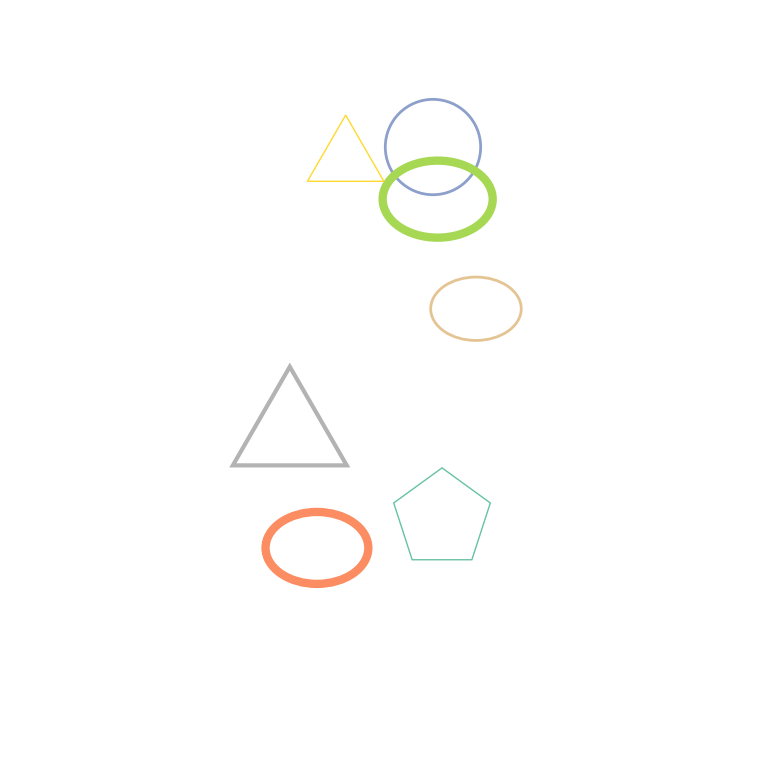[{"shape": "pentagon", "thickness": 0.5, "radius": 0.33, "center": [0.574, 0.326]}, {"shape": "oval", "thickness": 3, "radius": 0.33, "center": [0.412, 0.288]}, {"shape": "circle", "thickness": 1, "radius": 0.31, "center": [0.562, 0.809]}, {"shape": "oval", "thickness": 3, "radius": 0.36, "center": [0.568, 0.741]}, {"shape": "triangle", "thickness": 0.5, "radius": 0.29, "center": [0.449, 0.793]}, {"shape": "oval", "thickness": 1, "radius": 0.29, "center": [0.618, 0.599]}, {"shape": "triangle", "thickness": 1.5, "radius": 0.43, "center": [0.376, 0.438]}]